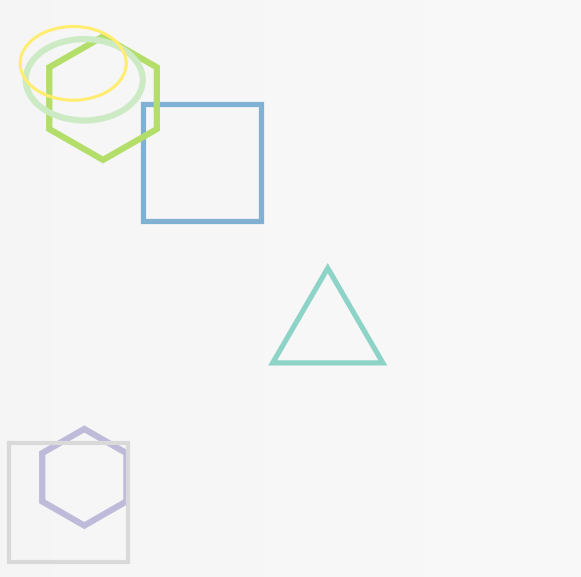[{"shape": "triangle", "thickness": 2.5, "radius": 0.55, "center": [0.564, 0.425]}, {"shape": "hexagon", "thickness": 3, "radius": 0.42, "center": [0.145, 0.173]}, {"shape": "square", "thickness": 2.5, "radius": 0.51, "center": [0.347, 0.717]}, {"shape": "hexagon", "thickness": 3, "radius": 0.53, "center": [0.177, 0.829]}, {"shape": "square", "thickness": 2, "radius": 0.51, "center": [0.118, 0.129]}, {"shape": "oval", "thickness": 3, "radius": 0.5, "center": [0.145, 0.861]}, {"shape": "oval", "thickness": 1.5, "radius": 0.46, "center": [0.126, 0.889]}]